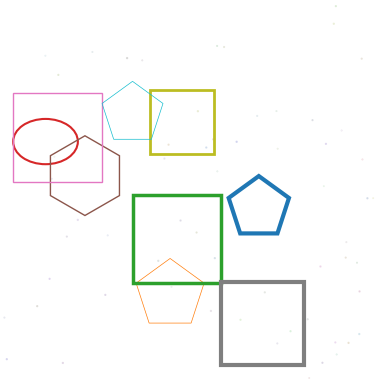[{"shape": "pentagon", "thickness": 3, "radius": 0.41, "center": [0.672, 0.46]}, {"shape": "pentagon", "thickness": 0.5, "radius": 0.46, "center": [0.442, 0.236]}, {"shape": "square", "thickness": 2.5, "radius": 0.57, "center": [0.459, 0.379]}, {"shape": "oval", "thickness": 1.5, "radius": 0.42, "center": [0.118, 0.632]}, {"shape": "hexagon", "thickness": 1, "radius": 0.52, "center": [0.221, 0.544]}, {"shape": "square", "thickness": 1, "radius": 0.58, "center": [0.15, 0.644]}, {"shape": "square", "thickness": 3, "radius": 0.54, "center": [0.681, 0.159]}, {"shape": "square", "thickness": 2, "radius": 0.42, "center": [0.473, 0.683]}, {"shape": "pentagon", "thickness": 0.5, "radius": 0.42, "center": [0.344, 0.706]}]